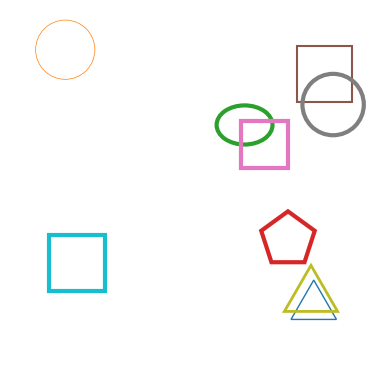[{"shape": "triangle", "thickness": 1, "radius": 0.34, "center": [0.815, 0.204]}, {"shape": "circle", "thickness": 0.5, "radius": 0.38, "center": [0.169, 0.871]}, {"shape": "oval", "thickness": 3, "radius": 0.36, "center": [0.635, 0.675]}, {"shape": "pentagon", "thickness": 3, "radius": 0.37, "center": [0.748, 0.378]}, {"shape": "square", "thickness": 1.5, "radius": 0.36, "center": [0.843, 0.808]}, {"shape": "square", "thickness": 3, "radius": 0.3, "center": [0.686, 0.625]}, {"shape": "circle", "thickness": 3, "radius": 0.4, "center": [0.865, 0.728]}, {"shape": "triangle", "thickness": 2, "radius": 0.4, "center": [0.808, 0.231]}, {"shape": "square", "thickness": 3, "radius": 0.36, "center": [0.199, 0.317]}]